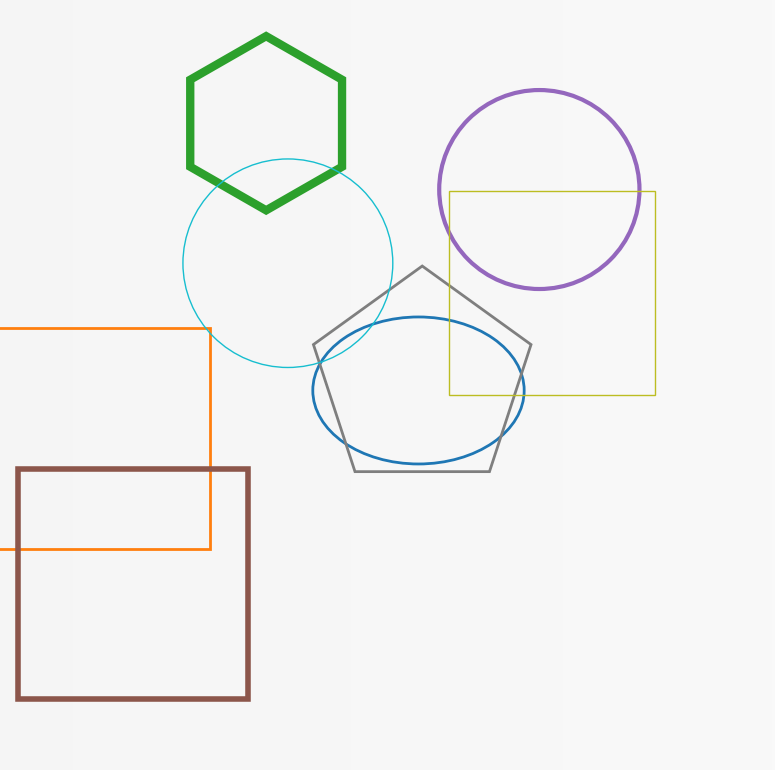[{"shape": "oval", "thickness": 1, "radius": 0.68, "center": [0.54, 0.493]}, {"shape": "square", "thickness": 1, "radius": 0.72, "center": [0.127, 0.431]}, {"shape": "hexagon", "thickness": 3, "radius": 0.57, "center": [0.343, 0.84]}, {"shape": "circle", "thickness": 1.5, "radius": 0.65, "center": [0.696, 0.754]}, {"shape": "square", "thickness": 2, "radius": 0.74, "center": [0.172, 0.242]}, {"shape": "pentagon", "thickness": 1, "radius": 0.74, "center": [0.545, 0.507]}, {"shape": "square", "thickness": 0.5, "radius": 0.66, "center": [0.712, 0.619]}, {"shape": "circle", "thickness": 0.5, "radius": 0.68, "center": [0.371, 0.658]}]